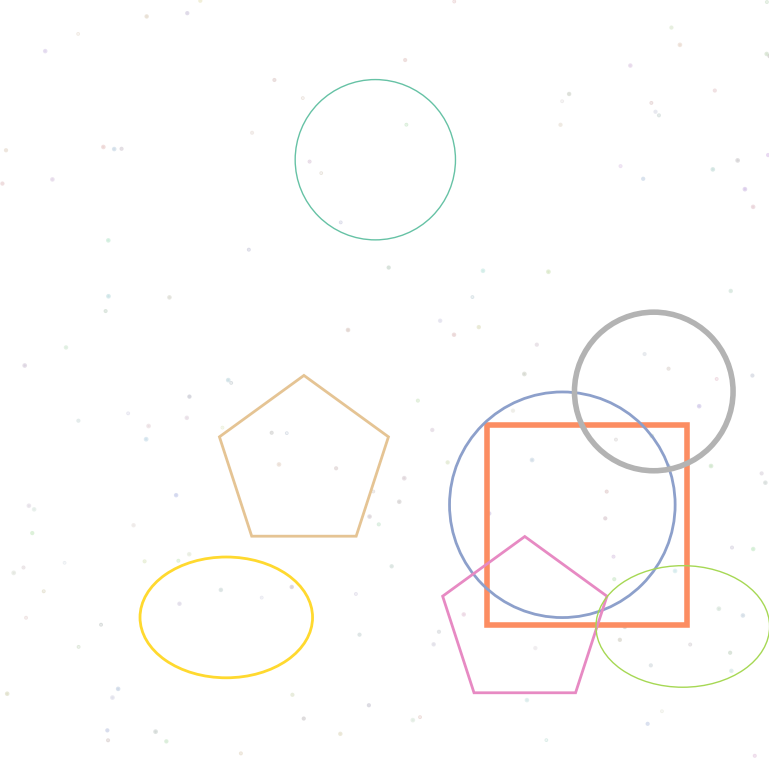[{"shape": "circle", "thickness": 0.5, "radius": 0.52, "center": [0.487, 0.793]}, {"shape": "square", "thickness": 2, "radius": 0.65, "center": [0.763, 0.318]}, {"shape": "circle", "thickness": 1, "radius": 0.73, "center": [0.73, 0.344]}, {"shape": "pentagon", "thickness": 1, "radius": 0.56, "center": [0.682, 0.191]}, {"shape": "oval", "thickness": 0.5, "radius": 0.56, "center": [0.887, 0.186]}, {"shape": "oval", "thickness": 1, "radius": 0.56, "center": [0.294, 0.198]}, {"shape": "pentagon", "thickness": 1, "radius": 0.58, "center": [0.395, 0.397]}, {"shape": "circle", "thickness": 2, "radius": 0.51, "center": [0.849, 0.492]}]